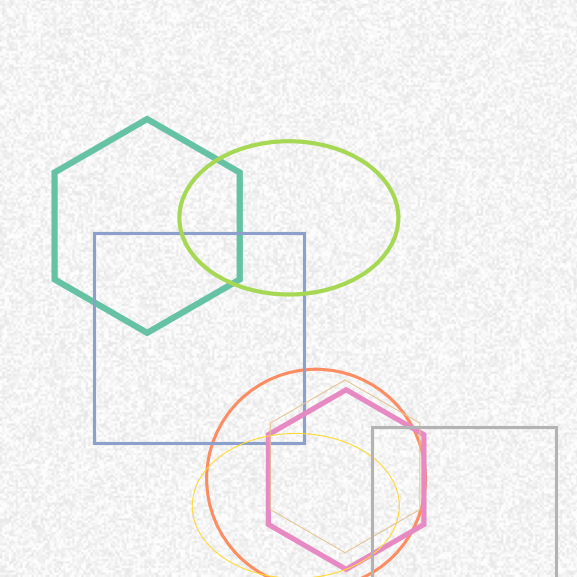[{"shape": "hexagon", "thickness": 3, "radius": 0.93, "center": [0.255, 0.608]}, {"shape": "circle", "thickness": 1.5, "radius": 0.95, "center": [0.547, 0.17]}, {"shape": "square", "thickness": 1.5, "radius": 0.91, "center": [0.345, 0.414]}, {"shape": "hexagon", "thickness": 2.5, "radius": 0.78, "center": [0.599, 0.169]}, {"shape": "oval", "thickness": 2, "radius": 0.95, "center": [0.5, 0.622]}, {"shape": "oval", "thickness": 0.5, "radius": 0.9, "center": [0.512, 0.123]}, {"shape": "hexagon", "thickness": 0.5, "radius": 0.75, "center": [0.598, 0.192]}, {"shape": "square", "thickness": 1.5, "radius": 0.79, "center": [0.804, 0.101]}]